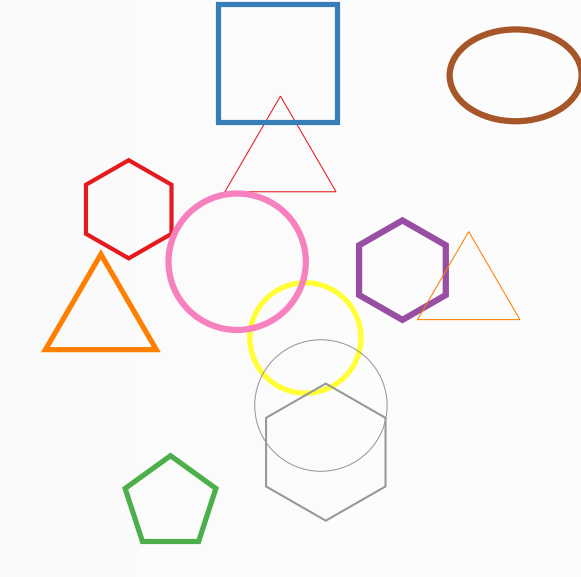[{"shape": "hexagon", "thickness": 2, "radius": 0.42, "center": [0.221, 0.637]}, {"shape": "triangle", "thickness": 0.5, "radius": 0.55, "center": [0.483, 0.722]}, {"shape": "square", "thickness": 2.5, "radius": 0.51, "center": [0.477, 0.89]}, {"shape": "pentagon", "thickness": 2.5, "radius": 0.41, "center": [0.293, 0.128]}, {"shape": "hexagon", "thickness": 3, "radius": 0.43, "center": [0.692, 0.531]}, {"shape": "triangle", "thickness": 0.5, "radius": 0.51, "center": [0.806, 0.497]}, {"shape": "triangle", "thickness": 2.5, "radius": 0.55, "center": [0.174, 0.449]}, {"shape": "circle", "thickness": 2.5, "radius": 0.48, "center": [0.525, 0.414]}, {"shape": "oval", "thickness": 3, "radius": 0.57, "center": [0.887, 0.869]}, {"shape": "circle", "thickness": 3, "radius": 0.59, "center": [0.408, 0.546]}, {"shape": "circle", "thickness": 0.5, "radius": 0.57, "center": [0.552, 0.297]}, {"shape": "hexagon", "thickness": 1, "radius": 0.59, "center": [0.56, 0.216]}]